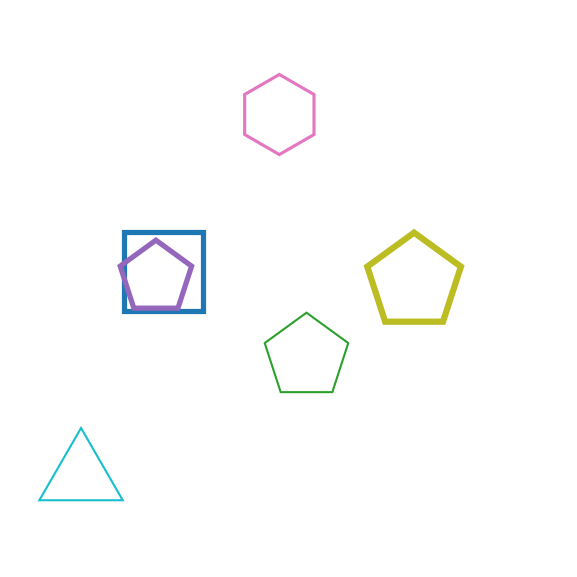[{"shape": "square", "thickness": 2.5, "radius": 0.34, "center": [0.284, 0.529]}, {"shape": "pentagon", "thickness": 1, "radius": 0.38, "center": [0.531, 0.382]}, {"shape": "pentagon", "thickness": 2.5, "radius": 0.33, "center": [0.27, 0.518]}, {"shape": "hexagon", "thickness": 1.5, "radius": 0.35, "center": [0.484, 0.801]}, {"shape": "pentagon", "thickness": 3, "radius": 0.43, "center": [0.717, 0.511]}, {"shape": "triangle", "thickness": 1, "radius": 0.42, "center": [0.14, 0.175]}]